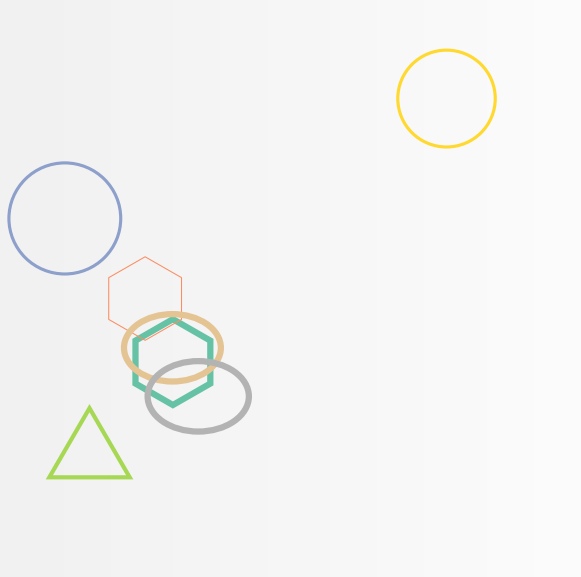[{"shape": "hexagon", "thickness": 3, "radius": 0.37, "center": [0.297, 0.372]}, {"shape": "hexagon", "thickness": 0.5, "radius": 0.36, "center": [0.25, 0.482]}, {"shape": "circle", "thickness": 1.5, "radius": 0.48, "center": [0.112, 0.621]}, {"shape": "triangle", "thickness": 2, "radius": 0.4, "center": [0.154, 0.213]}, {"shape": "circle", "thickness": 1.5, "radius": 0.42, "center": [0.768, 0.828]}, {"shape": "oval", "thickness": 3, "radius": 0.42, "center": [0.297, 0.397]}, {"shape": "oval", "thickness": 3, "radius": 0.44, "center": [0.341, 0.313]}]